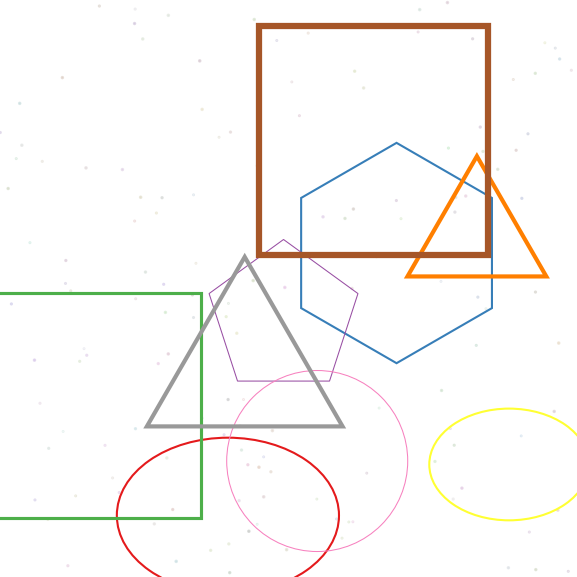[{"shape": "oval", "thickness": 1, "radius": 0.96, "center": [0.395, 0.107]}, {"shape": "hexagon", "thickness": 1, "radius": 0.95, "center": [0.687, 0.561]}, {"shape": "square", "thickness": 1.5, "radius": 0.97, "center": [0.153, 0.297]}, {"shape": "pentagon", "thickness": 0.5, "radius": 0.68, "center": [0.491, 0.449]}, {"shape": "triangle", "thickness": 2, "radius": 0.69, "center": [0.826, 0.59]}, {"shape": "oval", "thickness": 1, "radius": 0.69, "center": [0.882, 0.195]}, {"shape": "square", "thickness": 3, "radius": 0.99, "center": [0.647, 0.756]}, {"shape": "circle", "thickness": 0.5, "radius": 0.78, "center": [0.549, 0.201]}, {"shape": "triangle", "thickness": 2, "radius": 0.98, "center": [0.424, 0.359]}]